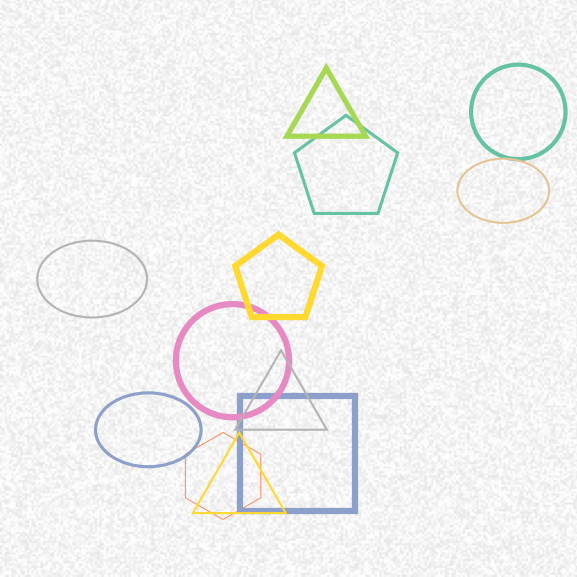[{"shape": "circle", "thickness": 2, "radius": 0.41, "center": [0.898, 0.805]}, {"shape": "pentagon", "thickness": 1.5, "radius": 0.47, "center": [0.599, 0.706]}, {"shape": "hexagon", "thickness": 0.5, "radius": 0.38, "center": [0.386, 0.175]}, {"shape": "square", "thickness": 3, "radius": 0.5, "center": [0.515, 0.214]}, {"shape": "oval", "thickness": 1.5, "radius": 0.46, "center": [0.257, 0.255]}, {"shape": "circle", "thickness": 3, "radius": 0.49, "center": [0.403, 0.375]}, {"shape": "triangle", "thickness": 2.5, "radius": 0.39, "center": [0.565, 0.803]}, {"shape": "triangle", "thickness": 1, "radius": 0.46, "center": [0.414, 0.157]}, {"shape": "pentagon", "thickness": 3, "radius": 0.39, "center": [0.482, 0.514]}, {"shape": "oval", "thickness": 1, "radius": 0.4, "center": [0.871, 0.669]}, {"shape": "triangle", "thickness": 1, "radius": 0.46, "center": [0.487, 0.301]}, {"shape": "oval", "thickness": 1, "radius": 0.48, "center": [0.16, 0.516]}]